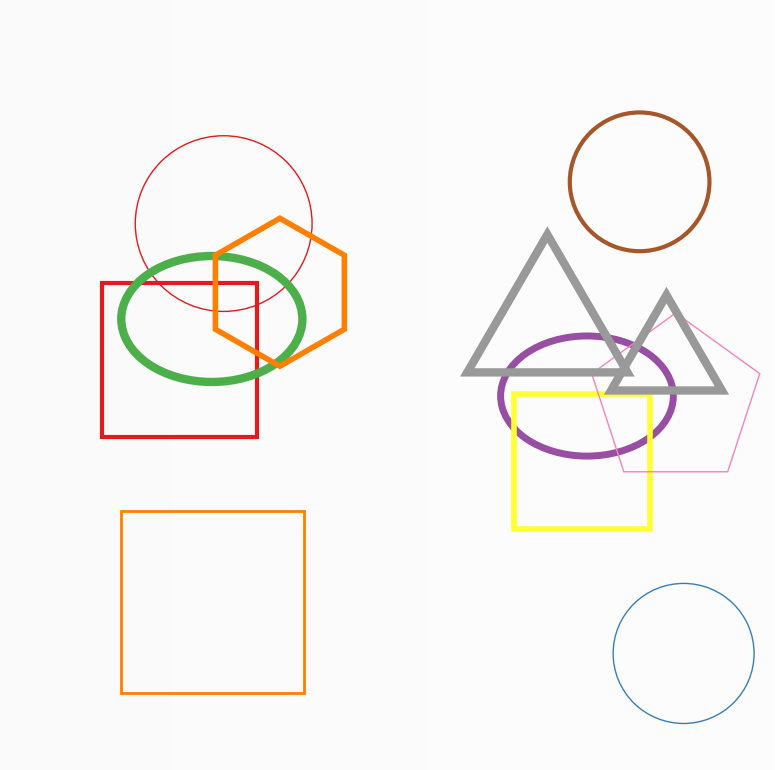[{"shape": "square", "thickness": 1.5, "radius": 0.5, "center": [0.231, 0.533]}, {"shape": "circle", "thickness": 0.5, "radius": 0.57, "center": [0.289, 0.71]}, {"shape": "circle", "thickness": 0.5, "radius": 0.45, "center": [0.882, 0.151]}, {"shape": "oval", "thickness": 3, "radius": 0.58, "center": [0.273, 0.586]}, {"shape": "oval", "thickness": 2.5, "radius": 0.56, "center": [0.757, 0.486]}, {"shape": "hexagon", "thickness": 2, "radius": 0.48, "center": [0.361, 0.62]}, {"shape": "square", "thickness": 1, "radius": 0.59, "center": [0.274, 0.218]}, {"shape": "square", "thickness": 2, "radius": 0.44, "center": [0.751, 0.401]}, {"shape": "circle", "thickness": 1.5, "radius": 0.45, "center": [0.825, 0.764]}, {"shape": "pentagon", "thickness": 0.5, "radius": 0.57, "center": [0.872, 0.48]}, {"shape": "triangle", "thickness": 3, "radius": 0.41, "center": [0.86, 0.534]}, {"shape": "triangle", "thickness": 3, "radius": 0.6, "center": [0.706, 0.576]}]